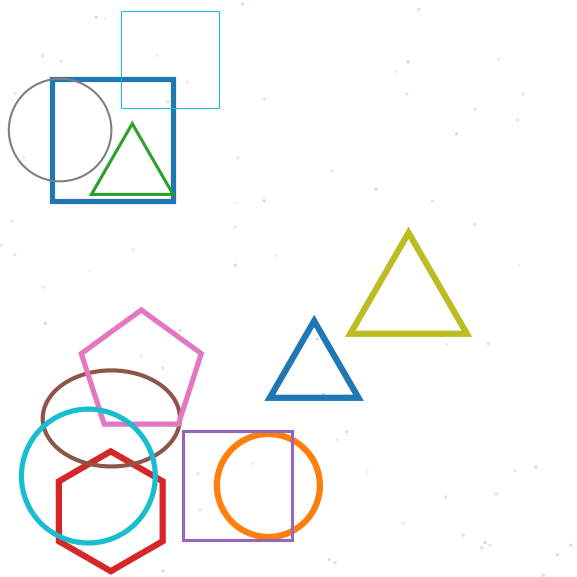[{"shape": "triangle", "thickness": 3, "radius": 0.44, "center": [0.544, 0.355]}, {"shape": "square", "thickness": 2.5, "radius": 0.53, "center": [0.195, 0.757]}, {"shape": "circle", "thickness": 3, "radius": 0.45, "center": [0.465, 0.159]}, {"shape": "triangle", "thickness": 1.5, "radius": 0.41, "center": [0.229, 0.703]}, {"shape": "hexagon", "thickness": 3, "radius": 0.52, "center": [0.192, 0.114]}, {"shape": "square", "thickness": 1.5, "radius": 0.47, "center": [0.411, 0.158]}, {"shape": "oval", "thickness": 2, "radius": 0.59, "center": [0.193, 0.275]}, {"shape": "pentagon", "thickness": 2.5, "radius": 0.55, "center": [0.245, 0.353]}, {"shape": "circle", "thickness": 1, "radius": 0.44, "center": [0.104, 0.774]}, {"shape": "triangle", "thickness": 3, "radius": 0.58, "center": [0.707, 0.479]}, {"shape": "square", "thickness": 0.5, "radius": 0.42, "center": [0.294, 0.896]}, {"shape": "circle", "thickness": 2.5, "radius": 0.58, "center": [0.153, 0.175]}]